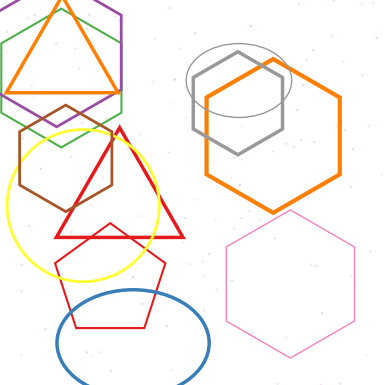[{"shape": "pentagon", "thickness": 1.5, "radius": 0.75, "center": [0.286, 0.27]}, {"shape": "triangle", "thickness": 2.5, "radius": 0.95, "center": [0.311, 0.478]}, {"shape": "oval", "thickness": 2.5, "radius": 0.99, "center": [0.346, 0.109]}, {"shape": "hexagon", "thickness": 1.5, "radius": 0.9, "center": [0.159, 0.797]}, {"shape": "hexagon", "thickness": 2, "radius": 0.97, "center": [0.147, 0.864]}, {"shape": "hexagon", "thickness": 3, "radius": 1.0, "center": [0.71, 0.647]}, {"shape": "triangle", "thickness": 2.5, "radius": 0.84, "center": [0.162, 0.843]}, {"shape": "circle", "thickness": 2, "radius": 0.99, "center": [0.216, 0.466]}, {"shape": "hexagon", "thickness": 2, "radius": 0.69, "center": [0.171, 0.589]}, {"shape": "hexagon", "thickness": 1, "radius": 0.96, "center": [0.754, 0.262]}, {"shape": "hexagon", "thickness": 2.5, "radius": 0.67, "center": [0.618, 0.732]}, {"shape": "oval", "thickness": 1, "radius": 0.69, "center": [0.621, 0.791]}]